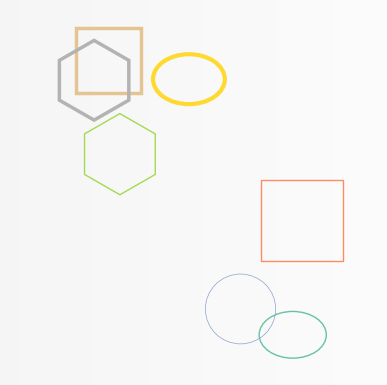[{"shape": "oval", "thickness": 1, "radius": 0.43, "center": [0.755, 0.13]}, {"shape": "square", "thickness": 1, "radius": 0.53, "center": [0.779, 0.427]}, {"shape": "circle", "thickness": 0.5, "radius": 0.45, "center": [0.621, 0.197]}, {"shape": "hexagon", "thickness": 1, "radius": 0.53, "center": [0.309, 0.6]}, {"shape": "oval", "thickness": 3, "radius": 0.46, "center": [0.488, 0.794]}, {"shape": "square", "thickness": 2.5, "radius": 0.42, "center": [0.281, 0.843]}, {"shape": "hexagon", "thickness": 2.5, "radius": 0.52, "center": [0.243, 0.791]}]